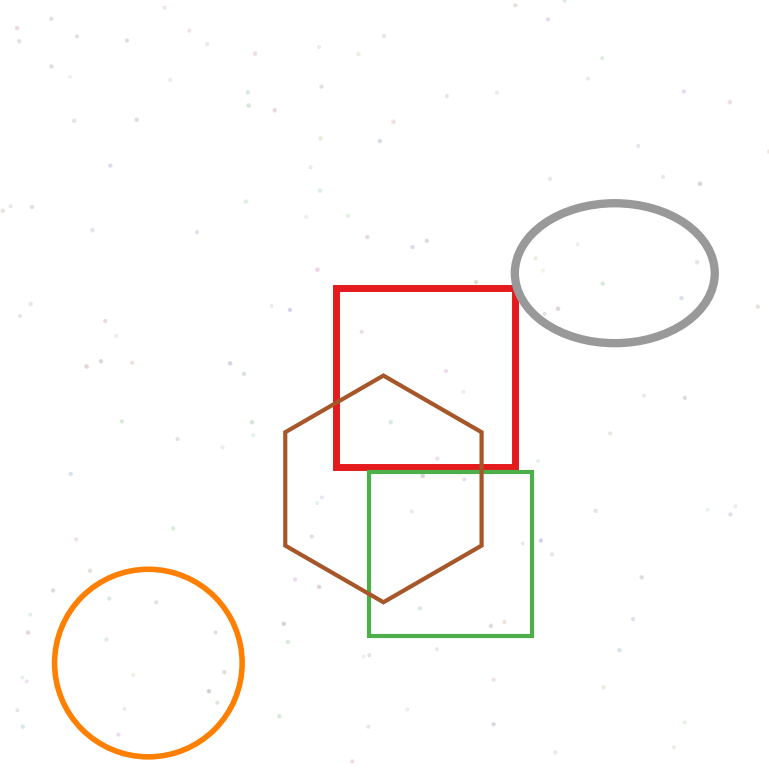[{"shape": "square", "thickness": 2.5, "radius": 0.58, "center": [0.553, 0.509]}, {"shape": "square", "thickness": 1.5, "radius": 0.53, "center": [0.585, 0.28]}, {"shape": "circle", "thickness": 2, "radius": 0.61, "center": [0.193, 0.139]}, {"shape": "hexagon", "thickness": 1.5, "radius": 0.74, "center": [0.498, 0.365]}, {"shape": "oval", "thickness": 3, "radius": 0.65, "center": [0.798, 0.645]}]